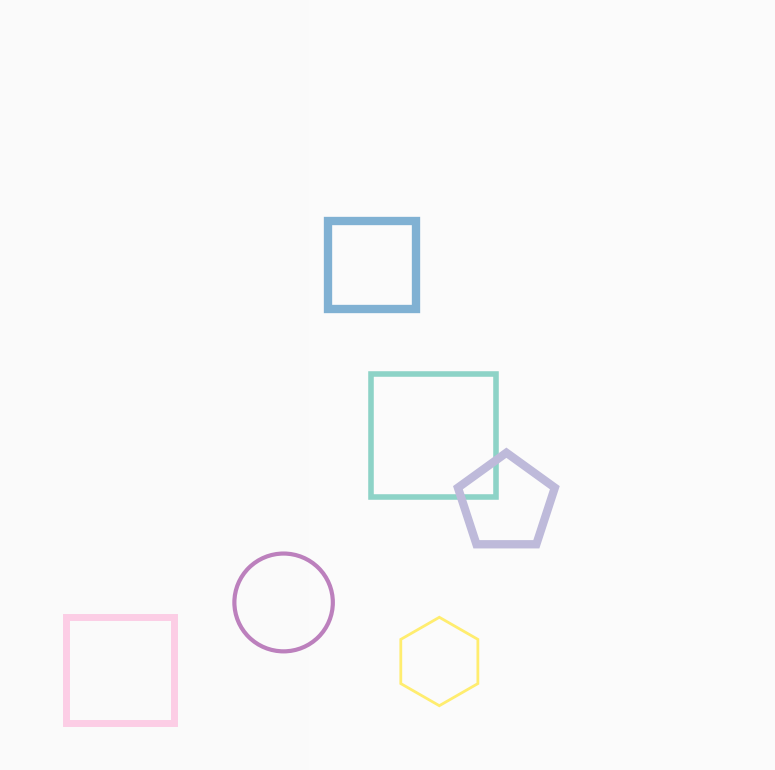[{"shape": "square", "thickness": 2, "radius": 0.4, "center": [0.559, 0.435]}, {"shape": "pentagon", "thickness": 3, "radius": 0.33, "center": [0.653, 0.346]}, {"shape": "square", "thickness": 3, "radius": 0.29, "center": [0.48, 0.656]}, {"shape": "square", "thickness": 2.5, "radius": 0.35, "center": [0.155, 0.13]}, {"shape": "circle", "thickness": 1.5, "radius": 0.32, "center": [0.366, 0.218]}, {"shape": "hexagon", "thickness": 1, "radius": 0.29, "center": [0.567, 0.141]}]